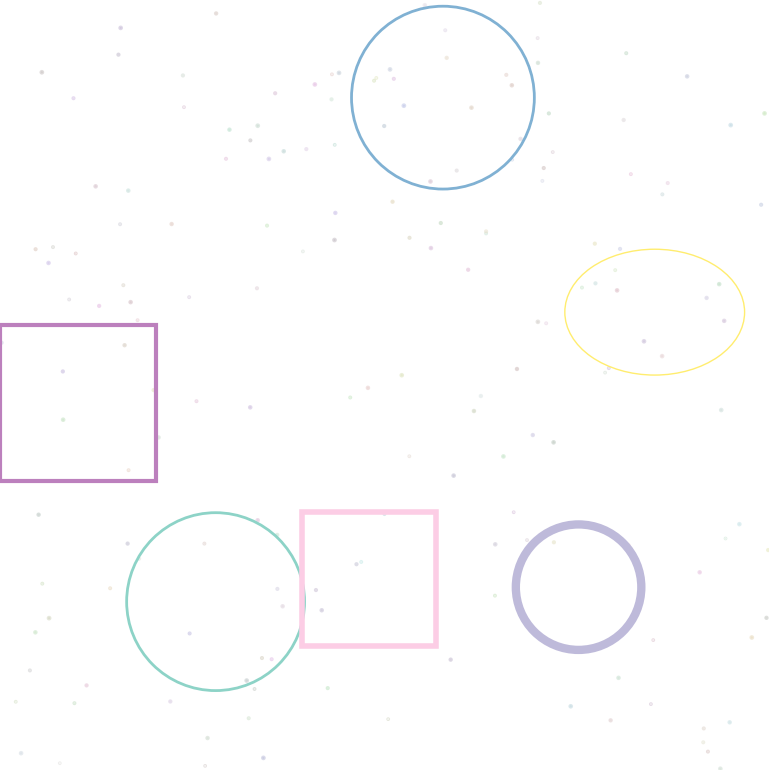[{"shape": "circle", "thickness": 1, "radius": 0.58, "center": [0.28, 0.219]}, {"shape": "circle", "thickness": 3, "radius": 0.41, "center": [0.751, 0.237]}, {"shape": "circle", "thickness": 1, "radius": 0.59, "center": [0.575, 0.873]}, {"shape": "square", "thickness": 2, "radius": 0.44, "center": [0.48, 0.248]}, {"shape": "square", "thickness": 1.5, "radius": 0.51, "center": [0.102, 0.477]}, {"shape": "oval", "thickness": 0.5, "radius": 0.58, "center": [0.85, 0.595]}]